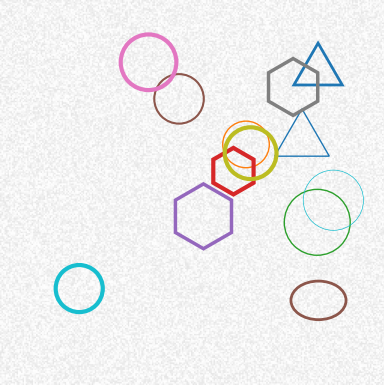[{"shape": "triangle", "thickness": 2, "radius": 0.36, "center": [0.826, 0.816]}, {"shape": "triangle", "thickness": 1, "radius": 0.41, "center": [0.784, 0.635]}, {"shape": "circle", "thickness": 1, "radius": 0.3, "center": [0.639, 0.625]}, {"shape": "circle", "thickness": 1, "radius": 0.43, "center": [0.824, 0.423]}, {"shape": "hexagon", "thickness": 3, "radius": 0.3, "center": [0.606, 0.555]}, {"shape": "hexagon", "thickness": 2.5, "radius": 0.42, "center": [0.528, 0.438]}, {"shape": "oval", "thickness": 2, "radius": 0.36, "center": [0.827, 0.22]}, {"shape": "circle", "thickness": 1.5, "radius": 0.32, "center": [0.465, 0.743]}, {"shape": "circle", "thickness": 3, "radius": 0.36, "center": [0.386, 0.838]}, {"shape": "hexagon", "thickness": 2.5, "radius": 0.37, "center": [0.761, 0.774]}, {"shape": "circle", "thickness": 3, "radius": 0.34, "center": [0.651, 0.602]}, {"shape": "circle", "thickness": 3, "radius": 0.31, "center": [0.206, 0.25]}, {"shape": "circle", "thickness": 0.5, "radius": 0.39, "center": [0.866, 0.48]}]